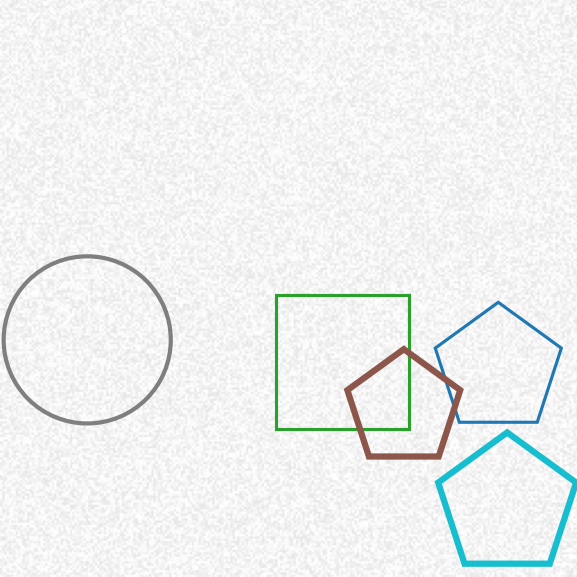[{"shape": "pentagon", "thickness": 1.5, "radius": 0.57, "center": [0.863, 0.361]}, {"shape": "square", "thickness": 1.5, "radius": 0.58, "center": [0.593, 0.372]}, {"shape": "pentagon", "thickness": 3, "radius": 0.51, "center": [0.699, 0.292]}, {"shape": "circle", "thickness": 2, "radius": 0.72, "center": [0.151, 0.411]}, {"shape": "pentagon", "thickness": 3, "radius": 0.63, "center": [0.878, 0.125]}]